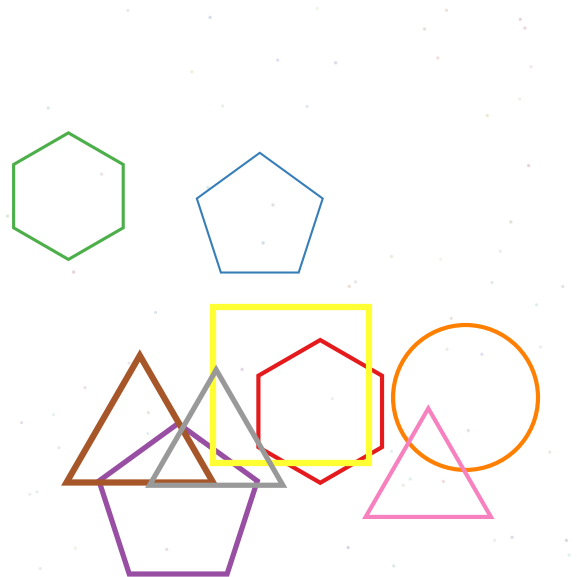[{"shape": "hexagon", "thickness": 2, "radius": 0.62, "center": [0.554, 0.287]}, {"shape": "pentagon", "thickness": 1, "radius": 0.57, "center": [0.45, 0.62]}, {"shape": "hexagon", "thickness": 1.5, "radius": 0.55, "center": [0.118, 0.659]}, {"shape": "pentagon", "thickness": 2.5, "radius": 0.72, "center": [0.309, 0.122]}, {"shape": "circle", "thickness": 2, "radius": 0.63, "center": [0.806, 0.311]}, {"shape": "square", "thickness": 3, "radius": 0.68, "center": [0.503, 0.332]}, {"shape": "triangle", "thickness": 3, "radius": 0.73, "center": [0.242, 0.237]}, {"shape": "triangle", "thickness": 2, "radius": 0.63, "center": [0.742, 0.167]}, {"shape": "triangle", "thickness": 2.5, "radius": 0.67, "center": [0.374, 0.226]}]